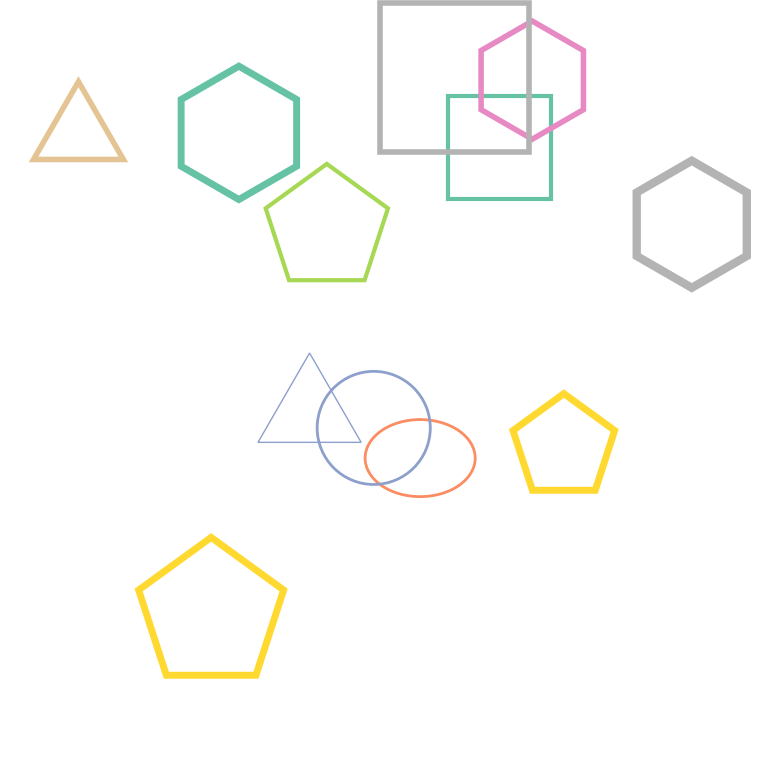[{"shape": "hexagon", "thickness": 2.5, "radius": 0.43, "center": [0.31, 0.827]}, {"shape": "square", "thickness": 1.5, "radius": 0.33, "center": [0.649, 0.809]}, {"shape": "oval", "thickness": 1, "radius": 0.36, "center": [0.546, 0.405]}, {"shape": "circle", "thickness": 1, "radius": 0.37, "center": [0.485, 0.444]}, {"shape": "triangle", "thickness": 0.5, "radius": 0.39, "center": [0.402, 0.464]}, {"shape": "hexagon", "thickness": 2, "radius": 0.38, "center": [0.691, 0.896]}, {"shape": "pentagon", "thickness": 1.5, "radius": 0.42, "center": [0.424, 0.704]}, {"shape": "pentagon", "thickness": 2.5, "radius": 0.35, "center": [0.732, 0.419]}, {"shape": "pentagon", "thickness": 2.5, "radius": 0.49, "center": [0.274, 0.203]}, {"shape": "triangle", "thickness": 2, "radius": 0.34, "center": [0.102, 0.827]}, {"shape": "hexagon", "thickness": 3, "radius": 0.41, "center": [0.898, 0.709]}, {"shape": "square", "thickness": 2, "radius": 0.48, "center": [0.59, 0.899]}]